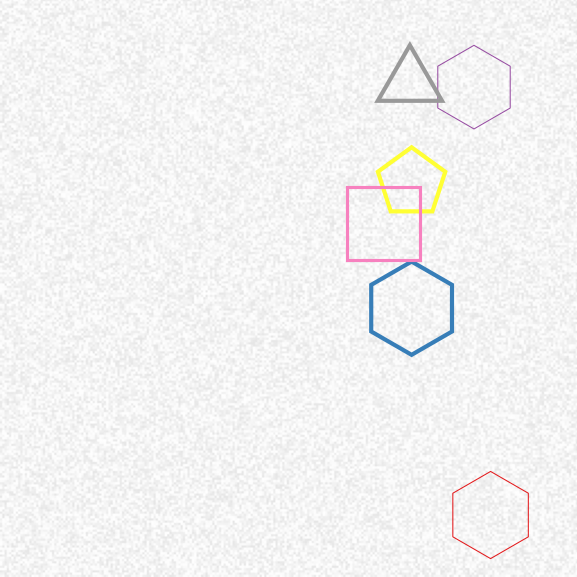[{"shape": "hexagon", "thickness": 0.5, "radius": 0.38, "center": [0.849, 0.107]}, {"shape": "hexagon", "thickness": 2, "radius": 0.4, "center": [0.713, 0.465]}, {"shape": "hexagon", "thickness": 0.5, "radius": 0.36, "center": [0.821, 0.848]}, {"shape": "pentagon", "thickness": 2, "radius": 0.31, "center": [0.713, 0.683]}, {"shape": "square", "thickness": 1.5, "radius": 0.32, "center": [0.664, 0.612]}, {"shape": "triangle", "thickness": 2, "radius": 0.32, "center": [0.71, 0.857]}]